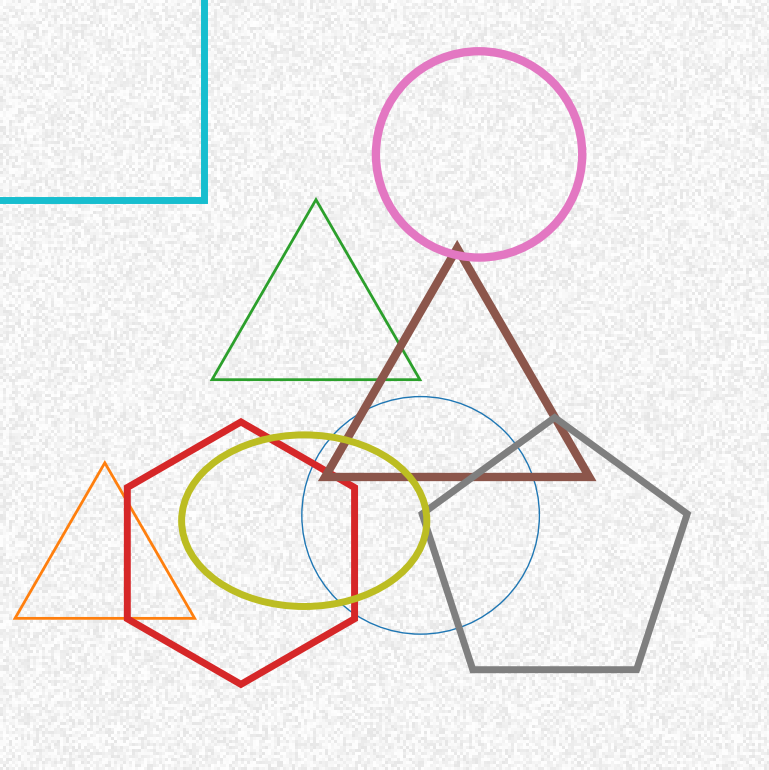[{"shape": "circle", "thickness": 0.5, "radius": 0.77, "center": [0.546, 0.331]}, {"shape": "triangle", "thickness": 1, "radius": 0.67, "center": [0.136, 0.264]}, {"shape": "triangle", "thickness": 1, "radius": 0.78, "center": [0.41, 0.585]}, {"shape": "hexagon", "thickness": 2.5, "radius": 0.85, "center": [0.313, 0.282]}, {"shape": "triangle", "thickness": 3, "radius": 0.99, "center": [0.594, 0.48]}, {"shape": "circle", "thickness": 3, "radius": 0.67, "center": [0.622, 0.799]}, {"shape": "pentagon", "thickness": 2.5, "radius": 0.9, "center": [0.72, 0.277]}, {"shape": "oval", "thickness": 2.5, "radius": 0.8, "center": [0.395, 0.324]}, {"shape": "square", "thickness": 2.5, "radius": 0.71, "center": [0.123, 0.882]}]